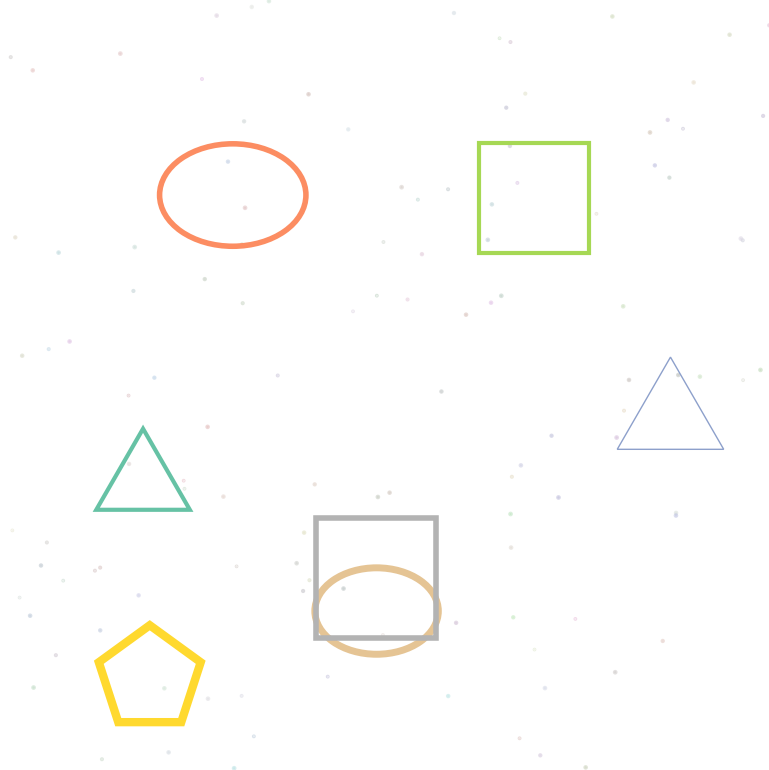[{"shape": "triangle", "thickness": 1.5, "radius": 0.35, "center": [0.186, 0.373]}, {"shape": "oval", "thickness": 2, "radius": 0.48, "center": [0.302, 0.747]}, {"shape": "triangle", "thickness": 0.5, "radius": 0.4, "center": [0.871, 0.456]}, {"shape": "square", "thickness": 1.5, "radius": 0.36, "center": [0.693, 0.743]}, {"shape": "pentagon", "thickness": 3, "radius": 0.35, "center": [0.194, 0.118]}, {"shape": "oval", "thickness": 2.5, "radius": 0.4, "center": [0.489, 0.206]}, {"shape": "square", "thickness": 2, "radius": 0.39, "center": [0.488, 0.249]}]